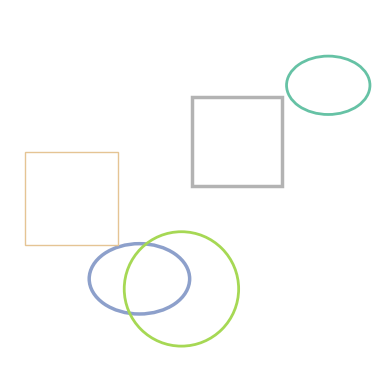[{"shape": "oval", "thickness": 2, "radius": 0.54, "center": [0.853, 0.778]}, {"shape": "oval", "thickness": 2.5, "radius": 0.65, "center": [0.362, 0.276]}, {"shape": "circle", "thickness": 2, "radius": 0.74, "center": [0.471, 0.25]}, {"shape": "square", "thickness": 1, "radius": 0.6, "center": [0.185, 0.483]}, {"shape": "square", "thickness": 2.5, "radius": 0.58, "center": [0.615, 0.632]}]